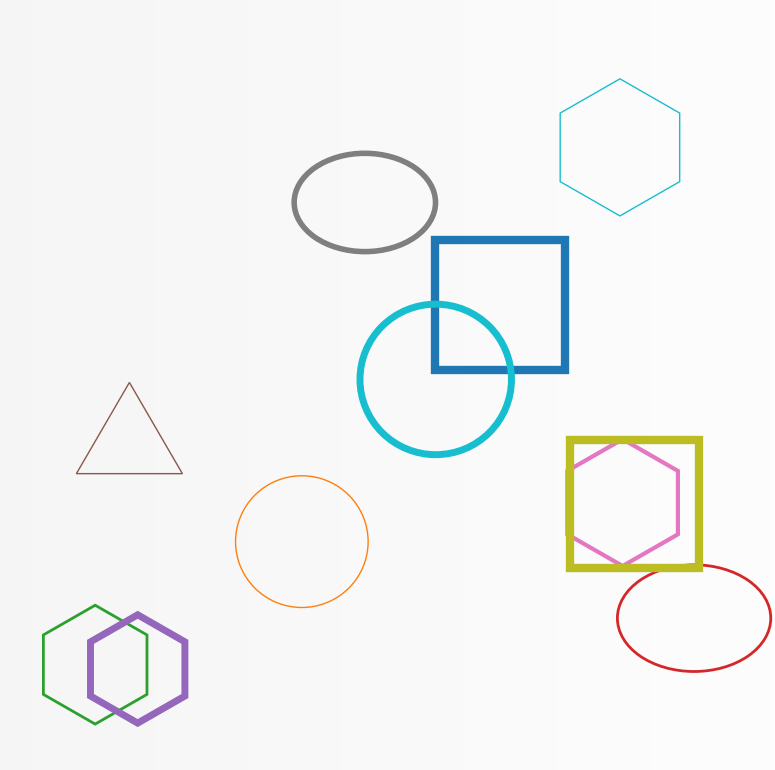[{"shape": "square", "thickness": 3, "radius": 0.42, "center": [0.645, 0.604]}, {"shape": "circle", "thickness": 0.5, "radius": 0.43, "center": [0.389, 0.297]}, {"shape": "hexagon", "thickness": 1, "radius": 0.39, "center": [0.123, 0.137]}, {"shape": "oval", "thickness": 1, "radius": 0.49, "center": [0.896, 0.197]}, {"shape": "hexagon", "thickness": 2.5, "radius": 0.35, "center": [0.178, 0.131]}, {"shape": "triangle", "thickness": 0.5, "radius": 0.39, "center": [0.167, 0.424]}, {"shape": "hexagon", "thickness": 1.5, "radius": 0.41, "center": [0.803, 0.347]}, {"shape": "oval", "thickness": 2, "radius": 0.46, "center": [0.471, 0.737]}, {"shape": "square", "thickness": 3, "radius": 0.42, "center": [0.818, 0.345]}, {"shape": "hexagon", "thickness": 0.5, "radius": 0.45, "center": [0.8, 0.809]}, {"shape": "circle", "thickness": 2.5, "radius": 0.49, "center": [0.562, 0.507]}]